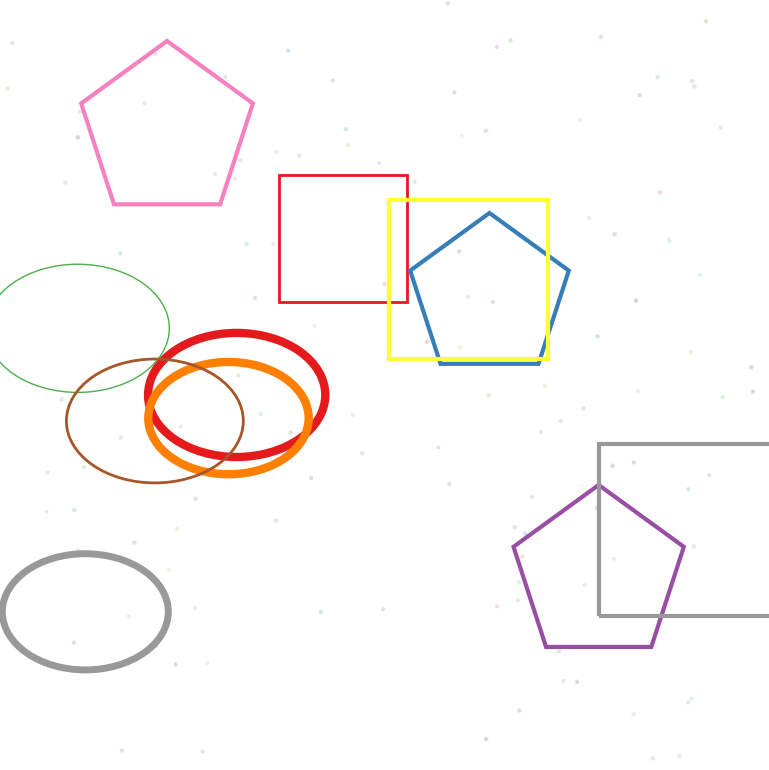[{"shape": "square", "thickness": 1, "radius": 0.41, "center": [0.445, 0.69]}, {"shape": "oval", "thickness": 3, "radius": 0.58, "center": [0.307, 0.487]}, {"shape": "pentagon", "thickness": 1.5, "radius": 0.54, "center": [0.636, 0.615]}, {"shape": "oval", "thickness": 0.5, "radius": 0.59, "center": [0.101, 0.574]}, {"shape": "pentagon", "thickness": 1.5, "radius": 0.58, "center": [0.778, 0.254]}, {"shape": "oval", "thickness": 3, "radius": 0.52, "center": [0.297, 0.457]}, {"shape": "square", "thickness": 1.5, "radius": 0.52, "center": [0.608, 0.637]}, {"shape": "oval", "thickness": 1, "radius": 0.57, "center": [0.201, 0.453]}, {"shape": "pentagon", "thickness": 1.5, "radius": 0.59, "center": [0.217, 0.83]}, {"shape": "square", "thickness": 1.5, "radius": 0.56, "center": [0.889, 0.312]}, {"shape": "oval", "thickness": 2.5, "radius": 0.54, "center": [0.111, 0.205]}]